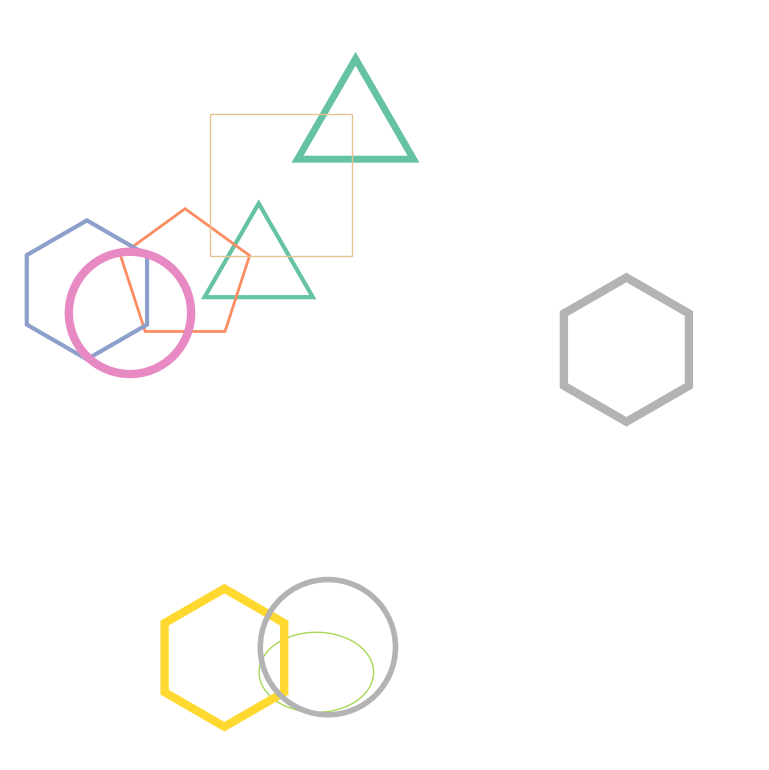[{"shape": "triangle", "thickness": 2.5, "radius": 0.43, "center": [0.462, 0.837]}, {"shape": "triangle", "thickness": 1.5, "radius": 0.41, "center": [0.336, 0.655]}, {"shape": "pentagon", "thickness": 1, "radius": 0.44, "center": [0.24, 0.641]}, {"shape": "hexagon", "thickness": 1.5, "radius": 0.45, "center": [0.113, 0.624]}, {"shape": "circle", "thickness": 3, "radius": 0.4, "center": [0.169, 0.594]}, {"shape": "oval", "thickness": 0.5, "radius": 0.37, "center": [0.411, 0.127]}, {"shape": "hexagon", "thickness": 3, "radius": 0.45, "center": [0.291, 0.146]}, {"shape": "square", "thickness": 0.5, "radius": 0.46, "center": [0.364, 0.76]}, {"shape": "hexagon", "thickness": 3, "radius": 0.47, "center": [0.814, 0.546]}, {"shape": "circle", "thickness": 2, "radius": 0.44, "center": [0.426, 0.16]}]